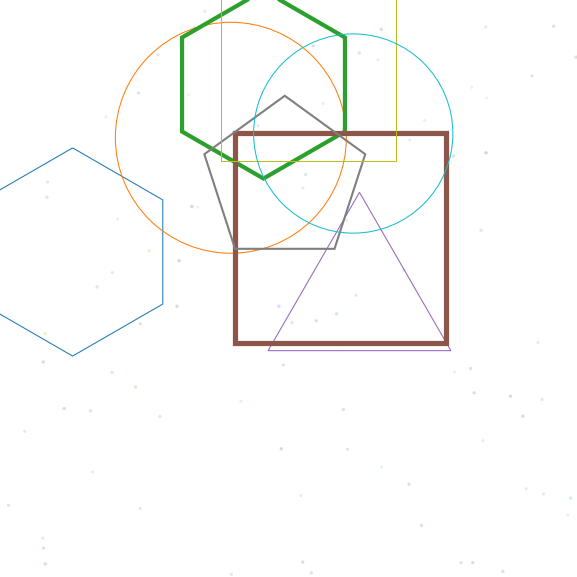[{"shape": "hexagon", "thickness": 0.5, "radius": 0.9, "center": [0.126, 0.563]}, {"shape": "circle", "thickness": 0.5, "radius": 1.0, "center": [0.4, 0.761]}, {"shape": "hexagon", "thickness": 2, "radius": 0.81, "center": [0.456, 0.853]}, {"shape": "triangle", "thickness": 0.5, "radius": 0.91, "center": [0.622, 0.483]}, {"shape": "square", "thickness": 2.5, "radius": 0.91, "center": [0.59, 0.587]}, {"shape": "pentagon", "thickness": 1, "radius": 0.73, "center": [0.493, 0.687]}, {"shape": "square", "thickness": 0.5, "radius": 0.76, "center": [0.534, 0.872]}, {"shape": "circle", "thickness": 0.5, "radius": 0.86, "center": [0.612, 0.768]}]